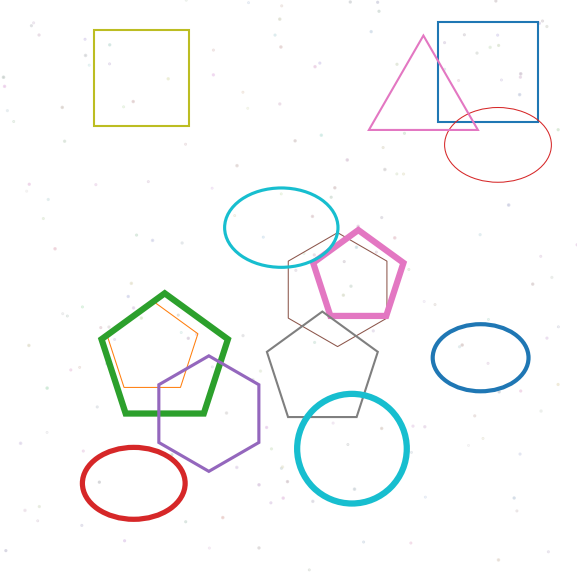[{"shape": "square", "thickness": 1, "radius": 0.43, "center": [0.844, 0.875]}, {"shape": "oval", "thickness": 2, "radius": 0.41, "center": [0.832, 0.38]}, {"shape": "pentagon", "thickness": 0.5, "radius": 0.42, "center": [0.264, 0.396]}, {"shape": "pentagon", "thickness": 3, "radius": 0.58, "center": [0.285, 0.376]}, {"shape": "oval", "thickness": 2.5, "radius": 0.44, "center": [0.232, 0.162]}, {"shape": "oval", "thickness": 0.5, "radius": 0.46, "center": [0.862, 0.748]}, {"shape": "hexagon", "thickness": 1.5, "radius": 0.5, "center": [0.362, 0.283]}, {"shape": "hexagon", "thickness": 0.5, "radius": 0.49, "center": [0.585, 0.498]}, {"shape": "pentagon", "thickness": 3, "radius": 0.41, "center": [0.62, 0.519]}, {"shape": "triangle", "thickness": 1, "radius": 0.54, "center": [0.733, 0.829]}, {"shape": "pentagon", "thickness": 1, "radius": 0.5, "center": [0.558, 0.359]}, {"shape": "square", "thickness": 1, "radius": 0.41, "center": [0.245, 0.864]}, {"shape": "circle", "thickness": 3, "radius": 0.47, "center": [0.609, 0.222]}, {"shape": "oval", "thickness": 1.5, "radius": 0.49, "center": [0.487, 0.605]}]